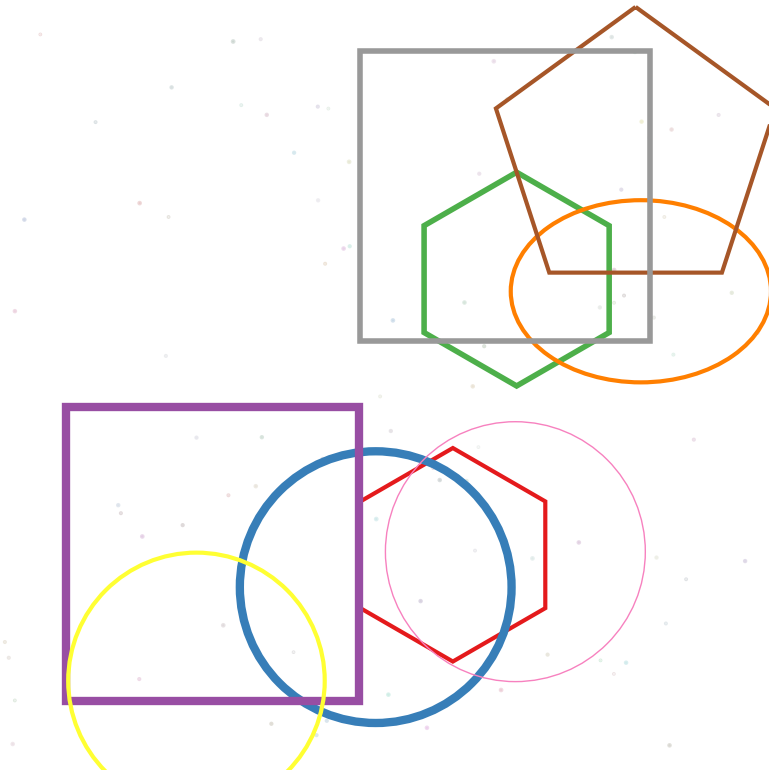[{"shape": "hexagon", "thickness": 1.5, "radius": 0.69, "center": [0.588, 0.28]}, {"shape": "circle", "thickness": 3, "radius": 0.88, "center": [0.488, 0.237]}, {"shape": "hexagon", "thickness": 2, "radius": 0.69, "center": [0.671, 0.638]}, {"shape": "square", "thickness": 3, "radius": 0.95, "center": [0.276, 0.28]}, {"shape": "oval", "thickness": 1.5, "radius": 0.84, "center": [0.832, 0.622]}, {"shape": "circle", "thickness": 1.5, "radius": 0.83, "center": [0.255, 0.116]}, {"shape": "pentagon", "thickness": 1.5, "radius": 0.95, "center": [0.825, 0.8]}, {"shape": "circle", "thickness": 0.5, "radius": 0.84, "center": [0.669, 0.284]}, {"shape": "square", "thickness": 2, "radius": 0.94, "center": [0.656, 0.745]}]